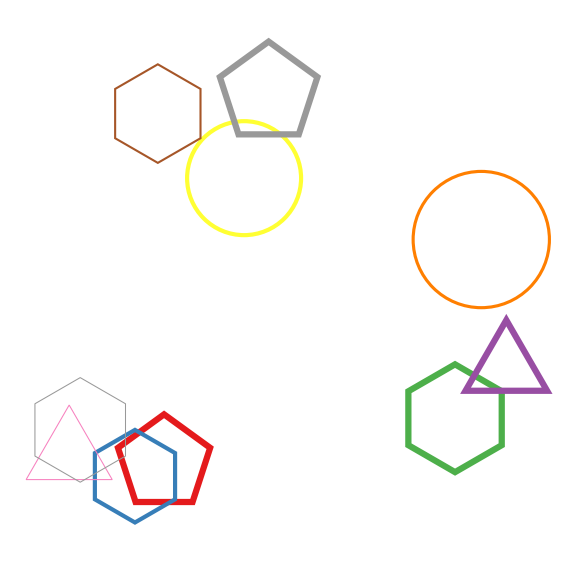[{"shape": "pentagon", "thickness": 3, "radius": 0.42, "center": [0.284, 0.198]}, {"shape": "hexagon", "thickness": 2, "radius": 0.4, "center": [0.234, 0.175]}, {"shape": "hexagon", "thickness": 3, "radius": 0.47, "center": [0.788, 0.275]}, {"shape": "triangle", "thickness": 3, "radius": 0.41, "center": [0.877, 0.363]}, {"shape": "circle", "thickness": 1.5, "radius": 0.59, "center": [0.833, 0.584]}, {"shape": "circle", "thickness": 2, "radius": 0.49, "center": [0.423, 0.691]}, {"shape": "hexagon", "thickness": 1, "radius": 0.43, "center": [0.273, 0.802]}, {"shape": "triangle", "thickness": 0.5, "radius": 0.43, "center": [0.12, 0.212]}, {"shape": "pentagon", "thickness": 3, "radius": 0.44, "center": [0.465, 0.838]}, {"shape": "hexagon", "thickness": 0.5, "radius": 0.45, "center": [0.139, 0.255]}]